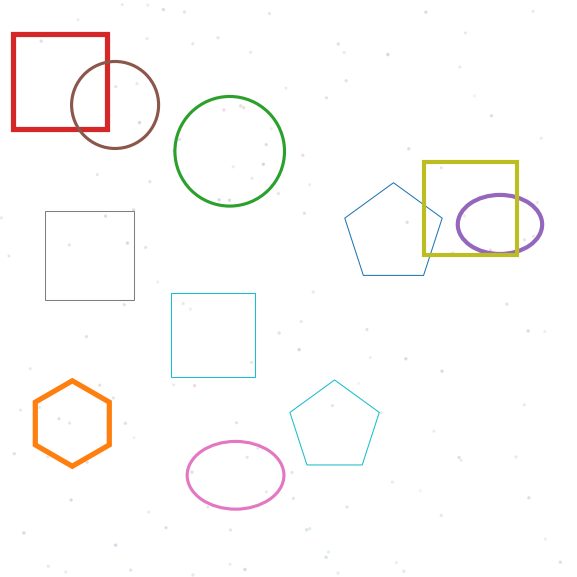[{"shape": "pentagon", "thickness": 0.5, "radius": 0.44, "center": [0.681, 0.594]}, {"shape": "hexagon", "thickness": 2.5, "radius": 0.37, "center": [0.125, 0.266]}, {"shape": "circle", "thickness": 1.5, "radius": 0.47, "center": [0.398, 0.737]}, {"shape": "square", "thickness": 2.5, "radius": 0.41, "center": [0.104, 0.858]}, {"shape": "oval", "thickness": 2, "radius": 0.37, "center": [0.866, 0.61]}, {"shape": "circle", "thickness": 1.5, "radius": 0.38, "center": [0.199, 0.817]}, {"shape": "oval", "thickness": 1.5, "radius": 0.42, "center": [0.408, 0.176]}, {"shape": "square", "thickness": 0.5, "radius": 0.39, "center": [0.155, 0.556]}, {"shape": "square", "thickness": 2, "radius": 0.4, "center": [0.815, 0.638]}, {"shape": "pentagon", "thickness": 0.5, "radius": 0.41, "center": [0.579, 0.26]}, {"shape": "square", "thickness": 0.5, "radius": 0.36, "center": [0.369, 0.419]}]